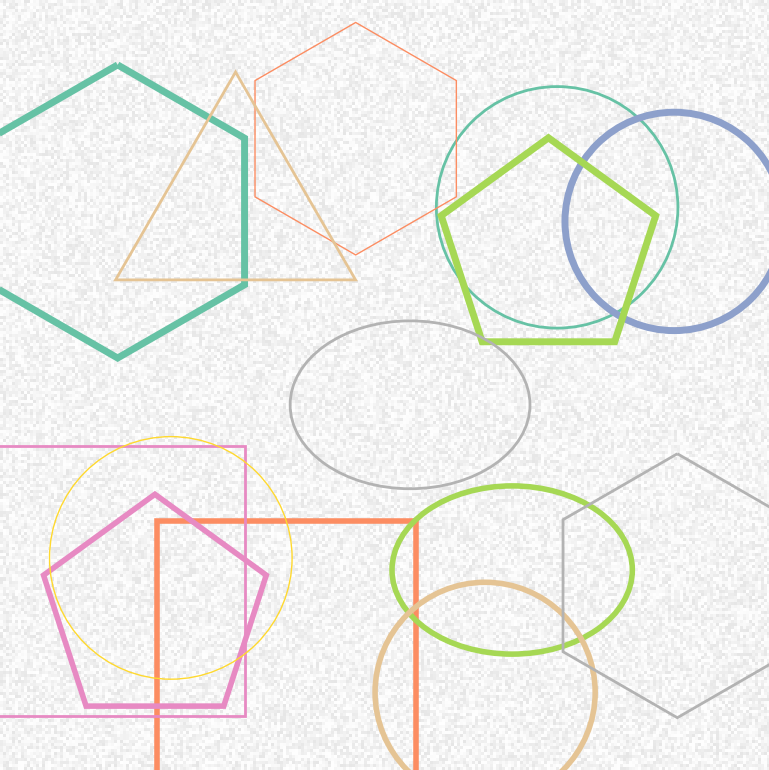[{"shape": "hexagon", "thickness": 2.5, "radius": 0.95, "center": [0.153, 0.725]}, {"shape": "circle", "thickness": 1, "radius": 0.78, "center": [0.724, 0.731]}, {"shape": "square", "thickness": 2, "radius": 0.84, "center": [0.372, 0.156]}, {"shape": "hexagon", "thickness": 0.5, "radius": 0.75, "center": [0.462, 0.82]}, {"shape": "circle", "thickness": 2.5, "radius": 0.71, "center": [0.876, 0.712]}, {"shape": "square", "thickness": 1, "radius": 0.87, "center": [0.143, 0.246]}, {"shape": "pentagon", "thickness": 2, "radius": 0.76, "center": [0.201, 0.206]}, {"shape": "oval", "thickness": 2, "radius": 0.78, "center": [0.665, 0.26]}, {"shape": "pentagon", "thickness": 2.5, "radius": 0.73, "center": [0.712, 0.675]}, {"shape": "circle", "thickness": 0.5, "radius": 0.79, "center": [0.222, 0.275]}, {"shape": "circle", "thickness": 2, "radius": 0.71, "center": [0.63, 0.101]}, {"shape": "triangle", "thickness": 1, "radius": 0.9, "center": [0.306, 0.726]}, {"shape": "hexagon", "thickness": 1, "radius": 0.86, "center": [0.88, 0.239]}, {"shape": "oval", "thickness": 1, "radius": 0.78, "center": [0.533, 0.474]}]